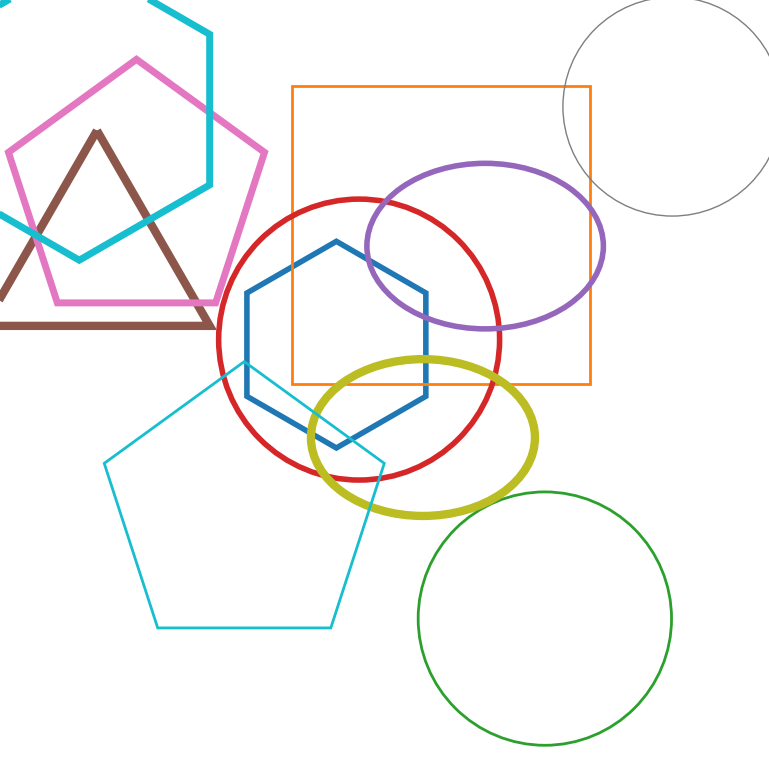[{"shape": "hexagon", "thickness": 2, "radius": 0.67, "center": [0.437, 0.552]}, {"shape": "square", "thickness": 1, "radius": 0.97, "center": [0.573, 0.694]}, {"shape": "circle", "thickness": 1, "radius": 0.82, "center": [0.708, 0.197]}, {"shape": "circle", "thickness": 2, "radius": 0.91, "center": [0.466, 0.559]}, {"shape": "oval", "thickness": 2, "radius": 0.77, "center": [0.63, 0.68]}, {"shape": "triangle", "thickness": 3, "radius": 0.85, "center": [0.126, 0.661]}, {"shape": "pentagon", "thickness": 2.5, "radius": 0.87, "center": [0.177, 0.748]}, {"shape": "circle", "thickness": 0.5, "radius": 0.71, "center": [0.873, 0.862]}, {"shape": "oval", "thickness": 3, "radius": 0.73, "center": [0.549, 0.432]}, {"shape": "hexagon", "thickness": 2.5, "radius": 0.98, "center": [0.103, 0.858]}, {"shape": "pentagon", "thickness": 1, "radius": 0.96, "center": [0.317, 0.339]}]